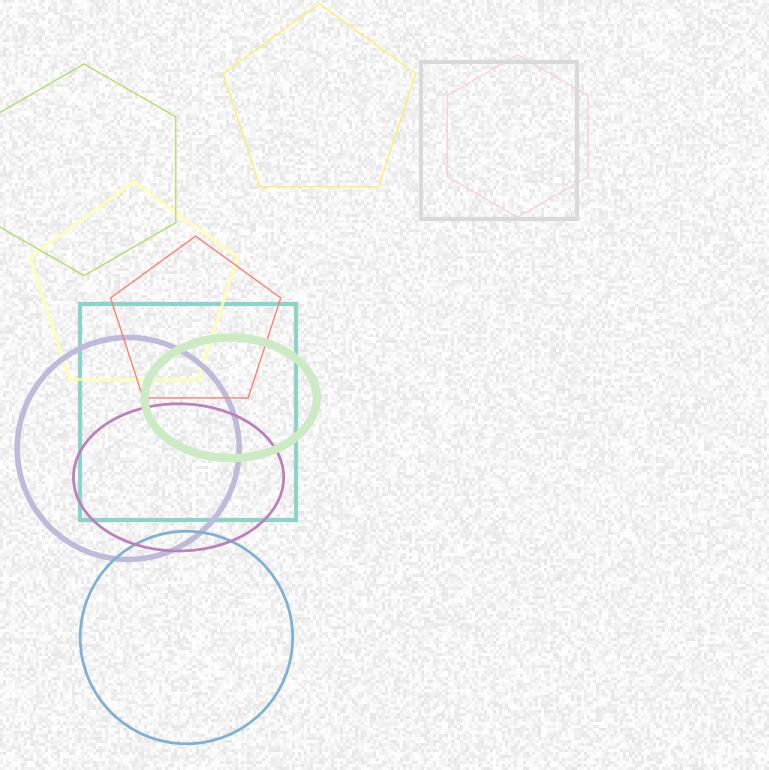[{"shape": "square", "thickness": 1.5, "radius": 0.7, "center": [0.244, 0.465]}, {"shape": "pentagon", "thickness": 1, "radius": 0.71, "center": [0.174, 0.622]}, {"shape": "circle", "thickness": 2, "radius": 0.72, "center": [0.166, 0.418]}, {"shape": "pentagon", "thickness": 0.5, "radius": 0.58, "center": [0.254, 0.577]}, {"shape": "circle", "thickness": 1, "radius": 0.69, "center": [0.242, 0.172]}, {"shape": "hexagon", "thickness": 0.5, "radius": 0.69, "center": [0.109, 0.78]}, {"shape": "hexagon", "thickness": 0.5, "radius": 0.53, "center": [0.672, 0.823]}, {"shape": "square", "thickness": 1.5, "radius": 0.51, "center": [0.648, 0.818]}, {"shape": "oval", "thickness": 1, "radius": 0.68, "center": [0.232, 0.38]}, {"shape": "oval", "thickness": 3, "radius": 0.56, "center": [0.3, 0.483]}, {"shape": "pentagon", "thickness": 0.5, "radius": 0.66, "center": [0.415, 0.864]}]